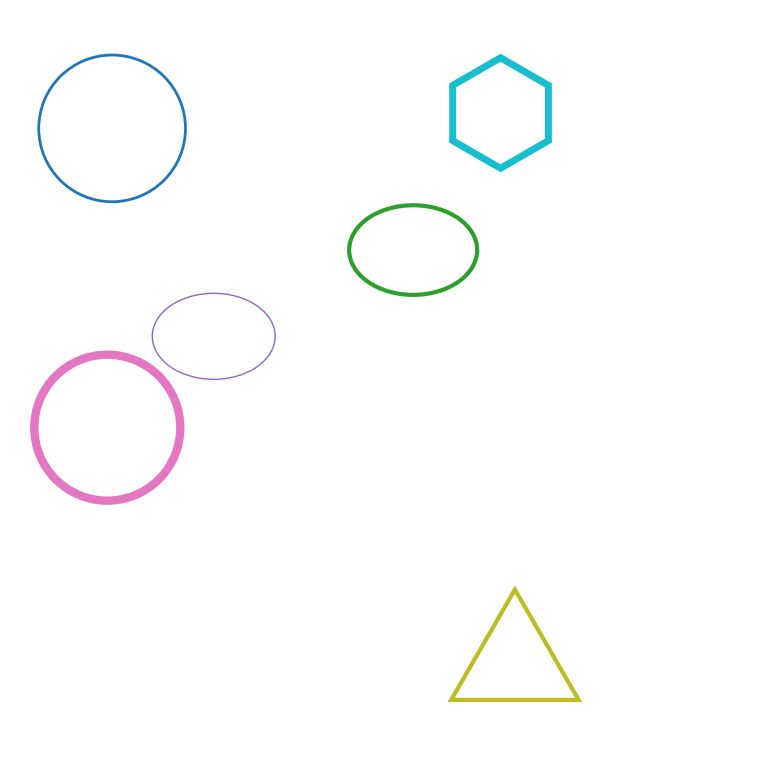[{"shape": "circle", "thickness": 1, "radius": 0.48, "center": [0.146, 0.833]}, {"shape": "oval", "thickness": 1.5, "radius": 0.42, "center": [0.537, 0.675]}, {"shape": "oval", "thickness": 0.5, "radius": 0.4, "center": [0.278, 0.563]}, {"shape": "circle", "thickness": 3, "radius": 0.47, "center": [0.139, 0.445]}, {"shape": "triangle", "thickness": 1.5, "radius": 0.48, "center": [0.669, 0.139]}, {"shape": "hexagon", "thickness": 2.5, "radius": 0.36, "center": [0.65, 0.853]}]